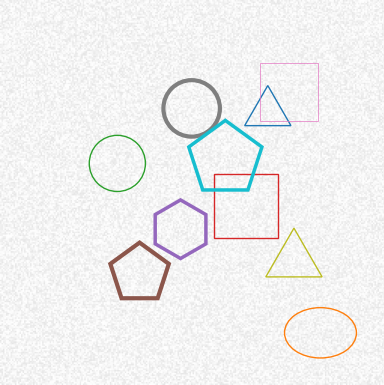[{"shape": "triangle", "thickness": 1, "radius": 0.35, "center": [0.696, 0.708]}, {"shape": "oval", "thickness": 1, "radius": 0.47, "center": [0.832, 0.136]}, {"shape": "circle", "thickness": 1, "radius": 0.36, "center": [0.305, 0.576]}, {"shape": "square", "thickness": 1, "radius": 0.41, "center": [0.639, 0.465]}, {"shape": "hexagon", "thickness": 2.5, "radius": 0.38, "center": [0.469, 0.405]}, {"shape": "pentagon", "thickness": 3, "radius": 0.4, "center": [0.363, 0.29]}, {"shape": "square", "thickness": 0.5, "radius": 0.38, "center": [0.75, 0.762]}, {"shape": "circle", "thickness": 3, "radius": 0.37, "center": [0.498, 0.718]}, {"shape": "triangle", "thickness": 1, "radius": 0.42, "center": [0.764, 0.323]}, {"shape": "pentagon", "thickness": 2.5, "radius": 0.5, "center": [0.585, 0.587]}]